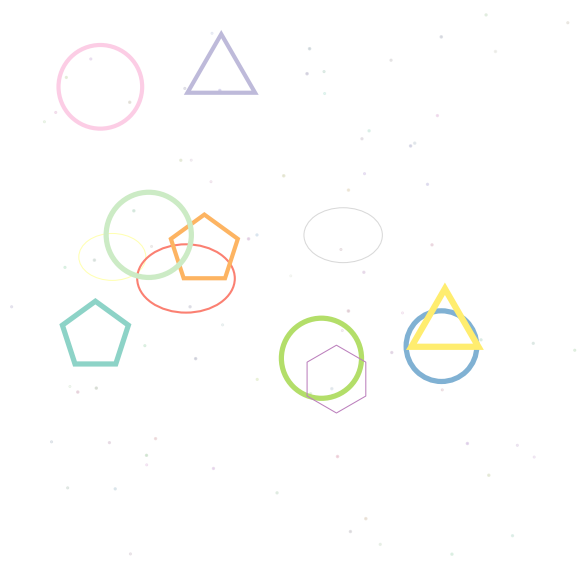[{"shape": "pentagon", "thickness": 2.5, "radius": 0.3, "center": [0.165, 0.417]}, {"shape": "oval", "thickness": 0.5, "radius": 0.29, "center": [0.195, 0.554]}, {"shape": "triangle", "thickness": 2, "radius": 0.34, "center": [0.383, 0.872]}, {"shape": "oval", "thickness": 1, "radius": 0.42, "center": [0.322, 0.517]}, {"shape": "circle", "thickness": 2.5, "radius": 0.31, "center": [0.764, 0.4]}, {"shape": "pentagon", "thickness": 2, "radius": 0.3, "center": [0.354, 0.567]}, {"shape": "circle", "thickness": 2.5, "radius": 0.35, "center": [0.557, 0.379]}, {"shape": "circle", "thickness": 2, "radius": 0.36, "center": [0.174, 0.849]}, {"shape": "oval", "thickness": 0.5, "radius": 0.34, "center": [0.594, 0.592]}, {"shape": "hexagon", "thickness": 0.5, "radius": 0.29, "center": [0.583, 0.343]}, {"shape": "circle", "thickness": 2.5, "radius": 0.37, "center": [0.258, 0.592]}, {"shape": "triangle", "thickness": 3, "radius": 0.33, "center": [0.77, 0.432]}]